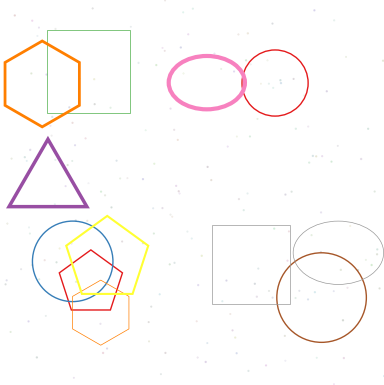[{"shape": "pentagon", "thickness": 1, "radius": 0.43, "center": [0.236, 0.265]}, {"shape": "circle", "thickness": 1, "radius": 0.43, "center": [0.714, 0.784]}, {"shape": "circle", "thickness": 1, "radius": 0.52, "center": [0.189, 0.321]}, {"shape": "square", "thickness": 0.5, "radius": 0.54, "center": [0.23, 0.814]}, {"shape": "triangle", "thickness": 2.5, "radius": 0.58, "center": [0.125, 0.522]}, {"shape": "hexagon", "thickness": 0.5, "radius": 0.42, "center": [0.262, 0.188]}, {"shape": "hexagon", "thickness": 2, "radius": 0.56, "center": [0.11, 0.782]}, {"shape": "pentagon", "thickness": 1.5, "radius": 0.56, "center": [0.279, 0.327]}, {"shape": "circle", "thickness": 1, "radius": 0.58, "center": [0.835, 0.227]}, {"shape": "oval", "thickness": 3, "radius": 0.49, "center": [0.537, 0.785]}, {"shape": "square", "thickness": 0.5, "radius": 0.51, "center": [0.652, 0.313]}, {"shape": "oval", "thickness": 0.5, "radius": 0.59, "center": [0.879, 0.343]}]